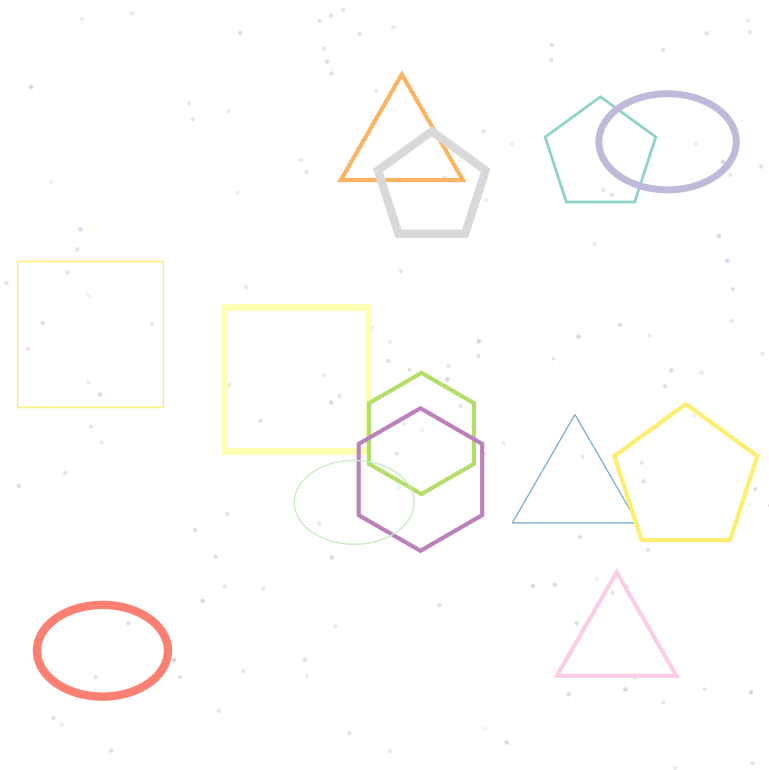[{"shape": "pentagon", "thickness": 1, "radius": 0.38, "center": [0.78, 0.799]}, {"shape": "square", "thickness": 2.5, "radius": 0.47, "center": [0.385, 0.508]}, {"shape": "oval", "thickness": 2.5, "radius": 0.45, "center": [0.867, 0.816]}, {"shape": "oval", "thickness": 3, "radius": 0.43, "center": [0.133, 0.155]}, {"shape": "triangle", "thickness": 0.5, "radius": 0.47, "center": [0.747, 0.368]}, {"shape": "triangle", "thickness": 1.5, "radius": 0.46, "center": [0.522, 0.812]}, {"shape": "hexagon", "thickness": 1.5, "radius": 0.39, "center": [0.547, 0.437]}, {"shape": "triangle", "thickness": 1.5, "radius": 0.45, "center": [0.801, 0.167]}, {"shape": "pentagon", "thickness": 3, "radius": 0.37, "center": [0.561, 0.756]}, {"shape": "hexagon", "thickness": 1.5, "radius": 0.46, "center": [0.546, 0.377]}, {"shape": "oval", "thickness": 0.5, "radius": 0.39, "center": [0.46, 0.348]}, {"shape": "pentagon", "thickness": 1.5, "radius": 0.49, "center": [0.891, 0.377]}, {"shape": "square", "thickness": 0.5, "radius": 0.47, "center": [0.117, 0.566]}]